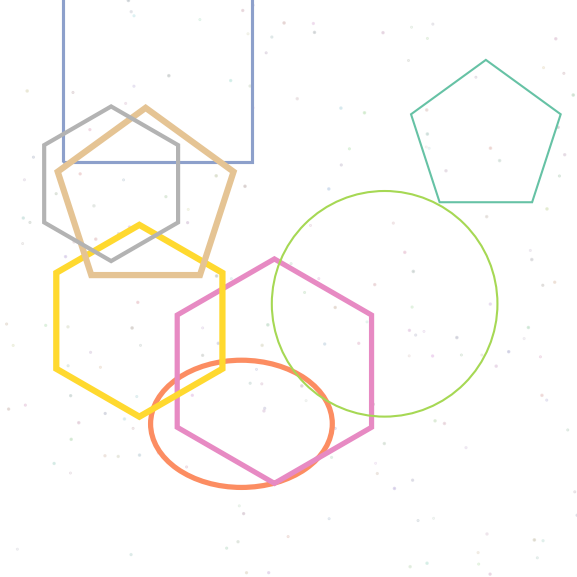[{"shape": "pentagon", "thickness": 1, "radius": 0.68, "center": [0.841, 0.759]}, {"shape": "oval", "thickness": 2.5, "radius": 0.79, "center": [0.418, 0.265]}, {"shape": "square", "thickness": 1.5, "radius": 0.82, "center": [0.273, 0.882]}, {"shape": "hexagon", "thickness": 2.5, "radius": 0.97, "center": [0.475, 0.356]}, {"shape": "circle", "thickness": 1, "radius": 0.98, "center": [0.666, 0.473]}, {"shape": "hexagon", "thickness": 3, "radius": 0.83, "center": [0.241, 0.444]}, {"shape": "pentagon", "thickness": 3, "radius": 0.8, "center": [0.252, 0.652]}, {"shape": "hexagon", "thickness": 2, "radius": 0.67, "center": [0.192, 0.681]}]